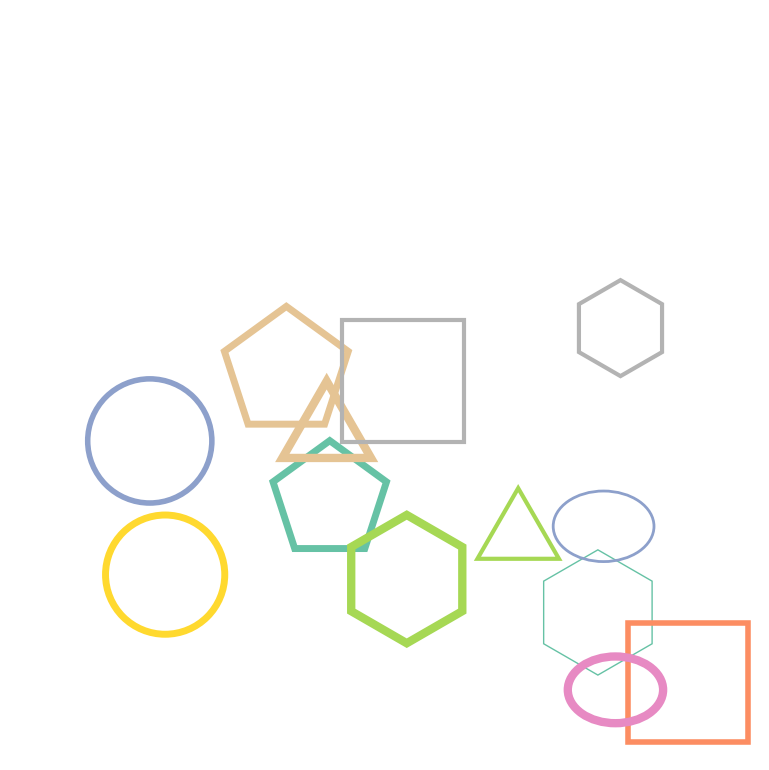[{"shape": "hexagon", "thickness": 0.5, "radius": 0.41, "center": [0.776, 0.205]}, {"shape": "pentagon", "thickness": 2.5, "radius": 0.39, "center": [0.428, 0.35]}, {"shape": "square", "thickness": 2, "radius": 0.39, "center": [0.893, 0.114]}, {"shape": "oval", "thickness": 1, "radius": 0.33, "center": [0.784, 0.316]}, {"shape": "circle", "thickness": 2, "radius": 0.4, "center": [0.195, 0.427]}, {"shape": "oval", "thickness": 3, "radius": 0.31, "center": [0.799, 0.104]}, {"shape": "hexagon", "thickness": 3, "radius": 0.42, "center": [0.528, 0.248]}, {"shape": "triangle", "thickness": 1.5, "radius": 0.31, "center": [0.673, 0.305]}, {"shape": "circle", "thickness": 2.5, "radius": 0.39, "center": [0.214, 0.254]}, {"shape": "triangle", "thickness": 3, "radius": 0.33, "center": [0.424, 0.439]}, {"shape": "pentagon", "thickness": 2.5, "radius": 0.42, "center": [0.372, 0.518]}, {"shape": "square", "thickness": 1.5, "radius": 0.4, "center": [0.524, 0.505]}, {"shape": "hexagon", "thickness": 1.5, "radius": 0.31, "center": [0.806, 0.574]}]